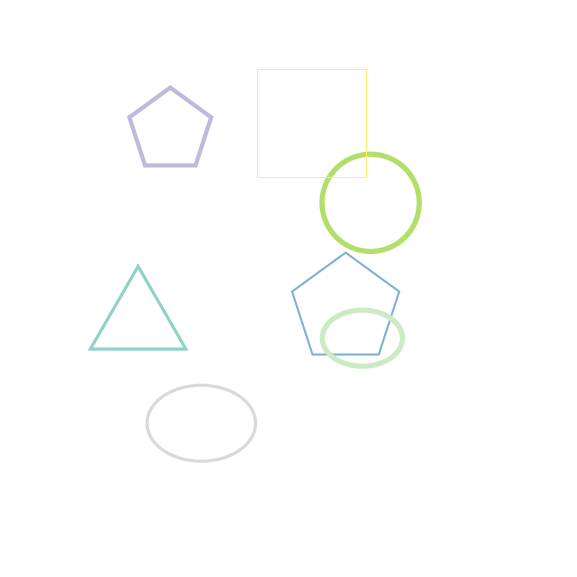[{"shape": "triangle", "thickness": 1.5, "radius": 0.48, "center": [0.239, 0.442]}, {"shape": "pentagon", "thickness": 2, "radius": 0.37, "center": [0.295, 0.773]}, {"shape": "pentagon", "thickness": 1, "radius": 0.49, "center": [0.599, 0.464]}, {"shape": "circle", "thickness": 2.5, "radius": 0.42, "center": [0.642, 0.648]}, {"shape": "oval", "thickness": 1.5, "radius": 0.47, "center": [0.349, 0.266]}, {"shape": "oval", "thickness": 2.5, "radius": 0.35, "center": [0.627, 0.414]}, {"shape": "square", "thickness": 0.5, "radius": 0.47, "center": [0.54, 0.786]}]